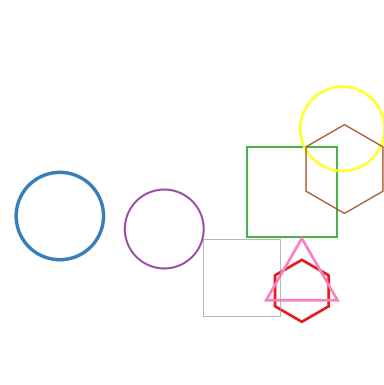[{"shape": "hexagon", "thickness": 2, "radius": 0.4, "center": [0.784, 0.245]}, {"shape": "circle", "thickness": 2.5, "radius": 0.57, "center": [0.155, 0.439]}, {"shape": "square", "thickness": 1.5, "radius": 0.58, "center": [0.758, 0.501]}, {"shape": "circle", "thickness": 1.5, "radius": 0.51, "center": [0.427, 0.405]}, {"shape": "circle", "thickness": 2, "radius": 0.55, "center": [0.889, 0.665]}, {"shape": "hexagon", "thickness": 1, "radius": 0.58, "center": [0.895, 0.561]}, {"shape": "triangle", "thickness": 2, "radius": 0.54, "center": [0.784, 0.274]}, {"shape": "square", "thickness": 0.5, "radius": 0.5, "center": [0.626, 0.28]}]